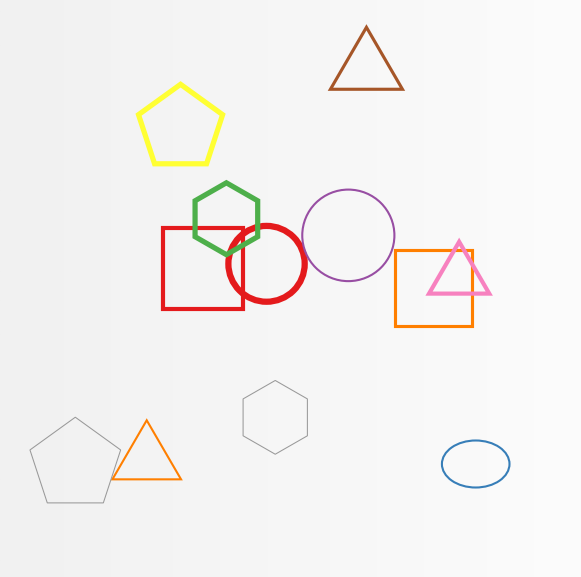[{"shape": "square", "thickness": 2, "radius": 0.35, "center": [0.349, 0.534]}, {"shape": "circle", "thickness": 3, "radius": 0.33, "center": [0.459, 0.542]}, {"shape": "oval", "thickness": 1, "radius": 0.29, "center": [0.818, 0.196]}, {"shape": "hexagon", "thickness": 2.5, "radius": 0.31, "center": [0.389, 0.62]}, {"shape": "circle", "thickness": 1, "radius": 0.4, "center": [0.599, 0.592]}, {"shape": "triangle", "thickness": 1, "radius": 0.34, "center": [0.252, 0.203]}, {"shape": "square", "thickness": 1.5, "radius": 0.33, "center": [0.745, 0.5]}, {"shape": "pentagon", "thickness": 2.5, "radius": 0.38, "center": [0.311, 0.777]}, {"shape": "triangle", "thickness": 1.5, "radius": 0.36, "center": [0.63, 0.88]}, {"shape": "triangle", "thickness": 2, "radius": 0.3, "center": [0.79, 0.521]}, {"shape": "hexagon", "thickness": 0.5, "radius": 0.32, "center": [0.474, 0.276]}, {"shape": "pentagon", "thickness": 0.5, "radius": 0.41, "center": [0.13, 0.195]}]